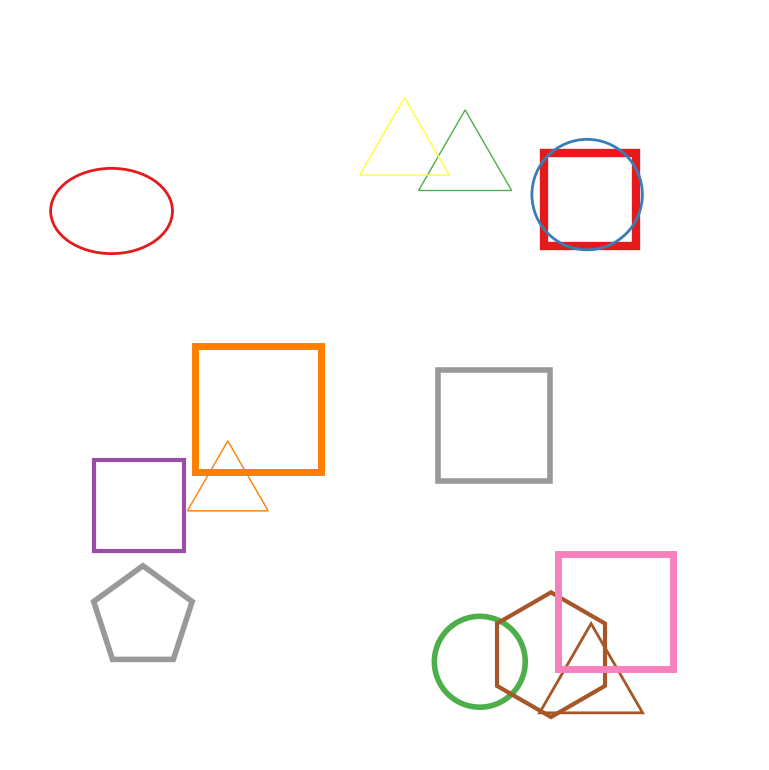[{"shape": "square", "thickness": 3, "radius": 0.3, "center": [0.766, 0.741]}, {"shape": "oval", "thickness": 1, "radius": 0.4, "center": [0.145, 0.726]}, {"shape": "circle", "thickness": 1, "radius": 0.36, "center": [0.763, 0.747]}, {"shape": "circle", "thickness": 2, "radius": 0.3, "center": [0.623, 0.141]}, {"shape": "triangle", "thickness": 0.5, "radius": 0.35, "center": [0.604, 0.787]}, {"shape": "square", "thickness": 1.5, "radius": 0.29, "center": [0.181, 0.343]}, {"shape": "square", "thickness": 2.5, "radius": 0.41, "center": [0.335, 0.469]}, {"shape": "triangle", "thickness": 0.5, "radius": 0.3, "center": [0.296, 0.367]}, {"shape": "triangle", "thickness": 0.5, "radius": 0.34, "center": [0.525, 0.806]}, {"shape": "triangle", "thickness": 1, "radius": 0.39, "center": [0.768, 0.113]}, {"shape": "hexagon", "thickness": 1.5, "radius": 0.4, "center": [0.716, 0.15]}, {"shape": "square", "thickness": 2.5, "radius": 0.37, "center": [0.8, 0.206]}, {"shape": "pentagon", "thickness": 2, "radius": 0.34, "center": [0.186, 0.198]}, {"shape": "square", "thickness": 2, "radius": 0.36, "center": [0.642, 0.448]}]